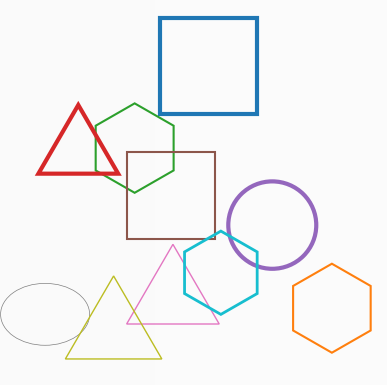[{"shape": "square", "thickness": 3, "radius": 0.63, "center": [0.539, 0.828]}, {"shape": "hexagon", "thickness": 1.5, "radius": 0.58, "center": [0.856, 0.199]}, {"shape": "hexagon", "thickness": 1.5, "radius": 0.58, "center": [0.347, 0.615]}, {"shape": "triangle", "thickness": 3, "radius": 0.59, "center": [0.202, 0.608]}, {"shape": "circle", "thickness": 3, "radius": 0.57, "center": [0.703, 0.415]}, {"shape": "square", "thickness": 1.5, "radius": 0.57, "center": [0.441, 0.493]}, {"shape": "triangle", "thickness": 1, "radius": 0.69, "center": [0.446, 0.227]}, {"shape": "oval", "thickness": 0.5, "radius": 0.57, "center": [0.116, 0.184]}, {"shape": "triangle", "thickness": 1, "radius": 0.72, "center": [0.293, 0.139]}, {"shape": "hexagon", "thickness": 2, "radius": 0.54, "center": [0.57, 0.292]}]